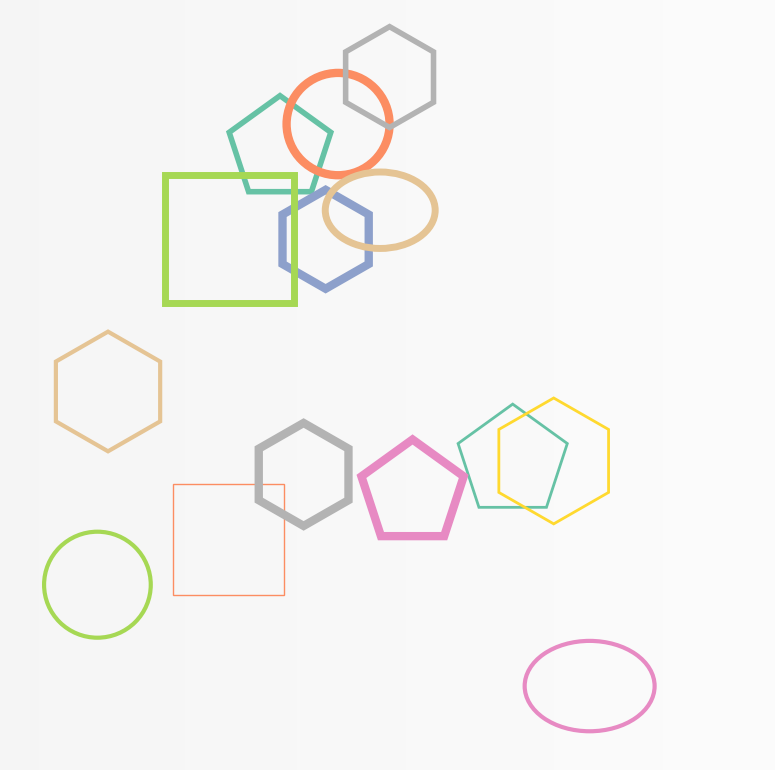[{"shape": "pentagon", "thickness": 2, "radius": 0.34, "center": [0.361, 0.807]}, {"shape": "pentagon", "thickness": 1, "radius": 0.37, "center": [0.662, 0.401]}, {"shape": "circle", "thickness": 3, "radius": 0.33, "center": [0.436, 0.839]}, {"shape": "square", "thickness": 0.5, "radius": 0.36, "center": [0.295, 0.299]}, {"shape": "hexagon", "thickness": 3, "radius": 0.32, "center": [0.42, 0.689]}, {"shape": "pentagon", "thickness": 3, "radius": 0.35, "center": [0.532, 0.36]}, {"shape": "oval", "thickness": 1.5, "radius": 0.42, "center": [0.761, 0.109]}, {"shape": "square", "thickness": 2.5, "radius": 0.41, "center": [0.296, 0.69]}, {"shape": "circle", "thickness": 1.5, "radius": 0.34, "center": [0.126, 0.241]}, {"shape": "hexagon", "thickness": 1, "radius": 0.41, "center": [0.714, 0.401]}, {"shape": "hexagon", "thickness": 1.5, "radius": 0.39, "center": [0.139, 0.492]}, {"shape": "oval", "thickness": 2.5, "radius": 0.35, "center": [0.491, 0.727]}, {"shape": "hexagon", "thickness": 2, "radius": 0.33, "center": [0.503, 0.9]}, {"shape": "hexagon", "thickness": 3, "radius": 0.33, "center": [0.392, 0.384]}]